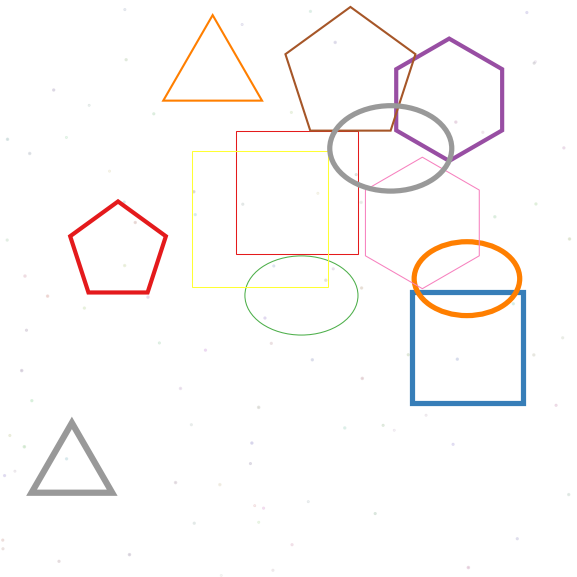[{"shape": "pentagon", "thickness": 2, "radius": 0.44, "center": [0.204, 0.563]}, {"shape": "square", "thickness": 0.5, "radius": 0.53, "center": [0.514, 0.666]}, {"shape": "square", "thickness": 2.5, "radius": 0.48, "center": [0.81, 0.397]}, {"shape": "oval", "thickness": 0.5, "radius": 0.49, "center": [0.522, 0.487]}, {"shape": "hexagon", "thickness": 2, "radius": 0.53, "center": [0.778, 0.826]}, {"shape": "triangle", "thickness": 1, "radius": 0.49, "center": [0.368, 0.874]}, {"shape": "oval", "thickness": 2.5, "radius": 0.46, "center": [0.809, 0.517]}, {"shape": "square", "thickness": 0.5, "radius": 0.59, "center": [0.45, 0.62]}, {"shape": "pentagon", "thickness": 1, "radius": 0.59, "center": [0.607, 0.869]}, {"shape": "hexagon", "thickness": 0.5, "radius": 0.57, "center": [0.731, 0.613]}, {"shape": "oval", "thickness": 2.5, "radius": 0.53, "center": [0.677, 0.742]}, {"shape": "triangle", "thickness": 3, "radius": 0.4, "center": [0.124, 0.186]}]